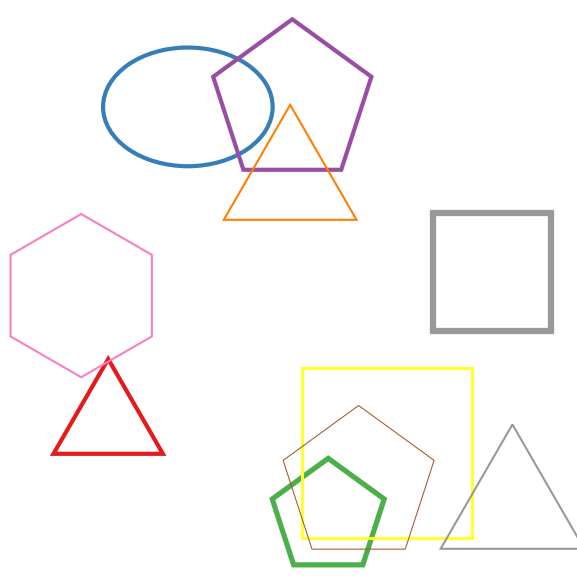[{"shape": "triangle", "thickness": 2, "radius": 0.55, "center": [0.187, 0.268]}, {"shape": "oval", "thickness": 2, "radius": 0.73, "center": [0.325, 0.814]}, {"shape": "pentagon", "thickness": 2.5, "radius": 0.51, "center": [0.568, 0.103]}, {"shape": "pentagon", "thickness": 2, "radius": 0.72, "center": [0.506, 0.822]}, {"shape": "triangle", "thickness": 1, "radius": 0.66, "center": [0.502, 0.685]}, {"shape": "square", "thickness": 1.5, "radius": 0.74, "center": [0.67, 0.214]}, {"shape": "pentagon", "thickness": 0.5, "radius": 0.69, "center": [0.621, 0.159]}, {"shape": "hexagon", "thickness": 1, "radius": 0.71, "center": [0.141, 0.487]}, {"shape": "triangle", "thickness": 1, "radius": 0.72, "center": [0.887, 0.121]}, {"shape": "square", "thickness": 3, "radius": 0.51, "center": [0.851, 0.528]}]